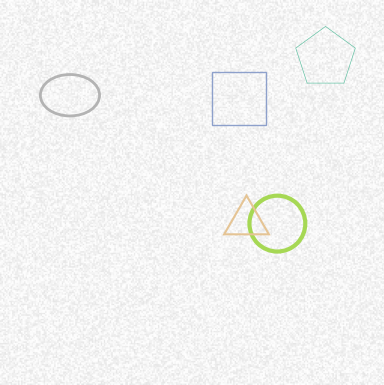[{"shape": "pentagon", "thickness": 0.5, "radius": 0.41, "center": [0.846, 0.85]}, {"shape": "square", "thickness": 1, "radius": 0.35, "center": [0.622, 0.744]}, {"shape": "circle", "thickness": 3, "radius": 0.36, "center": [0.72, 0.419]}, {"shape": "triangle", "thickness": 1.5, "radius": 0.34, "center": [0.64, 0.425]}, {"shape": "oval", "thickness": 2, "radius": 0.38, "center": [0.182, 0.753]}]